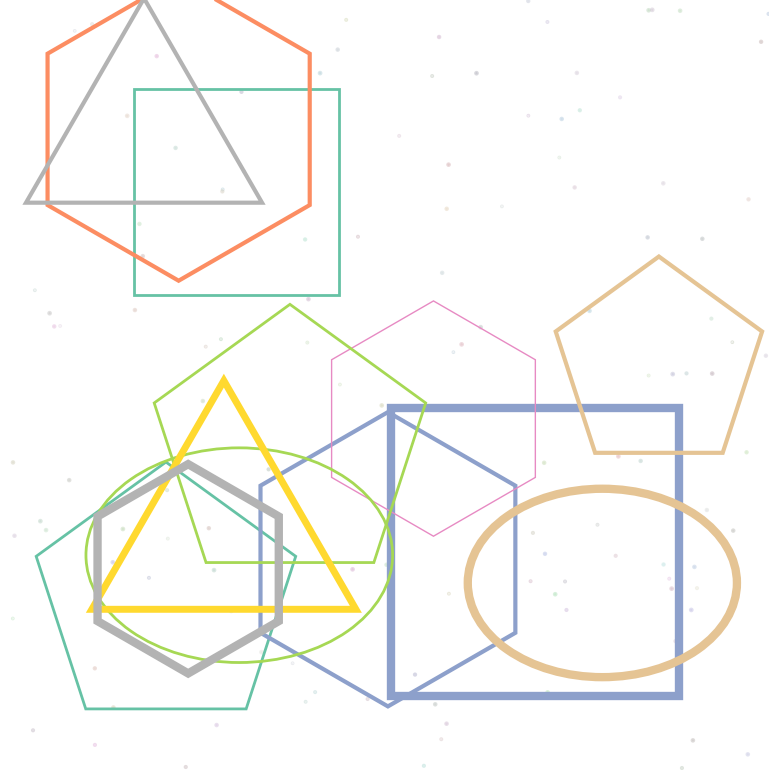[{"shape": "pentagon", "thickness": 1, "radius": 0.89, "center": [0.216, 0.223]}, {"shape": "square", "thickness": 1, "radius": 0.67, "center": [0.307, 0.751]}, {"shape": "hexagon", "thickness": 1.5, "radius": 0.98, "center": [0.232, 0.832]}, {"shape": "hexagon", "thickness": 1.5, "radius": 0.96, "center": [0.504, 0.274]}, {"shape": "square", "thickness": 3, "radius": 0.94, "center": [0.695, 0.283]}, {"shape": "hexagon", "thickness": 0.5, "radius": 0.76, "center": [0.563, 0.456]}, {"shape": "oval", "thickness": 1, "radius": 1.0, "center": [0.311, 0.279]}, {"shape": "pentagon", "thickness": 1, "radius": 0.93, "center": [0.377, 0.419]}, {"shape": "triangle", "thickness": 2.5, "radius": 0.99, "center": [0.291, 0.308]}, {"shape": "pentagon", "thickness": 1.5, "radius": 0.7, "center": [0.856, 0.526]}, {"shape": "oval", "thickness": 3, "radius": 0.87, "center": [0.782, 0.243]}, {"shape": "triangle", "thickness": 1.5, "radius": 0.88, "center": [0.187, 0.825]}, {"shape": "hexagon", "thickness": 3, "radius": 0.68, "center": [0.244, 0.261]}]